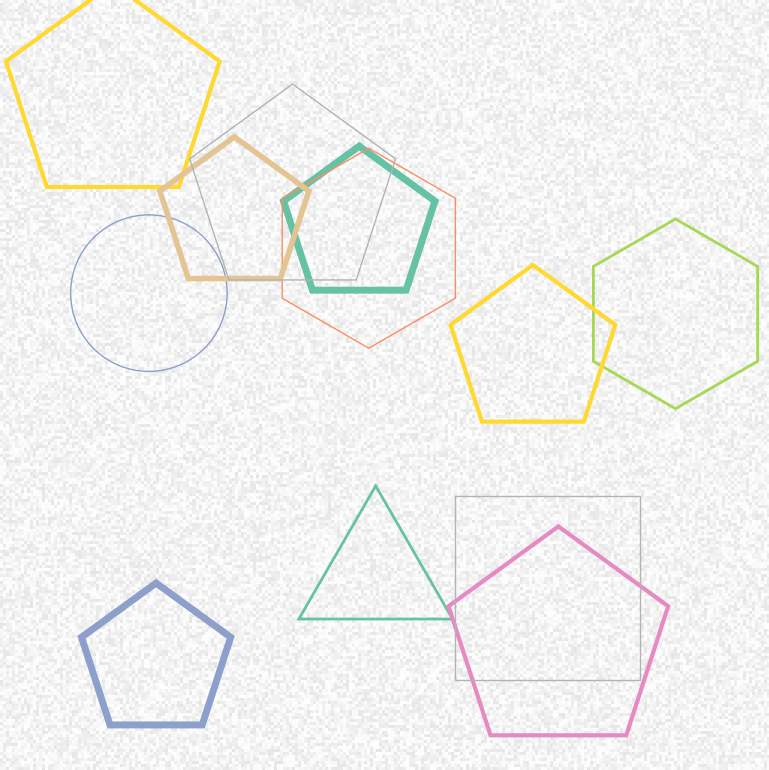[{"shape": "triangle", "thickness": 1, "radius": 0.58, "center": [0.488, 0.254]}, {"shape": "pentagon", "thickness": 2.5, "radius": 0.52, "center": [0.467, 0.707]}, {"shape": "hexagon", "thickness": 0.5, "radius": 0.65, "center": [0.479, 0.678]}, {"shape": "circle", "thickness": 0.5, "radius": 0.51, "center": [0.193, 0.619]}, {"shape": "pentagon", "thickness": 2.5, "radius": 0.51, "center": [0.203, 0.141]}, {"shape": "pentagon", "thickness": 1.5, "radius": 0.75, "center": [0.725, 0.166]}, {"shape": "hexagon", "thickness": 1, "radius": 0.62, "center": [0.877, 0.592]}, {"shape": "pentagon", "thickness": 1.5, "radius": 0.73, "center": [0.147, 0.875]}, {"shape": "pentagon", "thickness": 1.5, "radius": 0.56, "center": [0.692, 0.543]}, {"shape": "pentagon", "thickness": 2, "radius": 0.51, "center": [0.304, 0.721]}, {"shape": "square", "thickness": 0.5, "radius": 0.6, "center": [0.711, 0.236]}, {"shape": "pentagon", "thickness": 0.5, "radius": 0.7, "center": [0.38, 0.75]}]